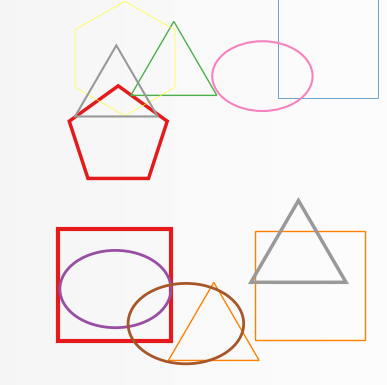[{"shape": "square", "thickness": 3, "radius": 0.73, "center": [0.295, 0.26]}, {"shape": "pentagon", "thickness": 2.5, "radius": 0.66, "center": [0.305, 0.644]}, {"shape": "square", "thickness": 0.5, "radius": 0.65, "center": [0.847, 0.875]}, {"shape": "triangle", "thickness": 1, "radius": 0.64, "center": [0.449, 0.816]}, {"shape": "oval", "thickness": 2, "radius": 0.72, "center": [0.298, 0.249]}, {"shape": "square", "thickness": 1, "radius": 0.71, "center": [0.8, 0.258]}, {"shape": "triangle", "thickness": 1, "radius": 0.68, "center": [0.552, 0.131]}, {"shape": "hexagon", "thickness": 0.5, "radius": 0.74, "center": [0.323, 0.848]}, {"shape": "oval", "thickness": 2, "radius": 0.75, "center": [0.48, 0.159]}, {"shape": "oval", "thickness": 1.5, "radius": 0.65, "center": [0.677, 0.802]}, {"shape": "triangle", "thickness": 1.5, "radius": 0.62, "center": [0.3, 0.759]}, {"shape": "triangle", "thickness": 2.5, "radius": 0.71, "center": [0.77, 0.338]}]